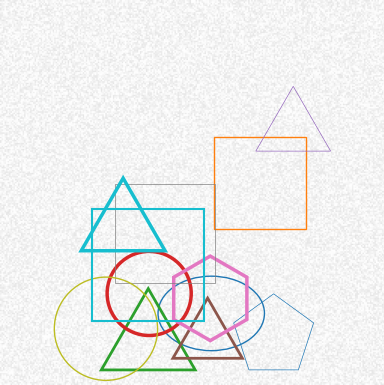[{"shape": "oval", "thickness": 1, "radius": 0.69, "center": [0.549, 0.186]}, {"shape": "pentagon", "thickness": 0.5, "radius": 0.55, "center": [0.711, 0.128]}, {"shape": "square", "thickness": 1, "radius": 0.6, "center": [0.675, 0.525]}, {"shape": "triangle", "thickness": 2, "radius": 0.7, "center": [0.385, 0.11]}, {"shape": "circle", "thickness": 2.5, "radius": 0.55, "center": [0.387, 0.238]}, {"shape": "triangle", "thickness": 0.5, "radius": 0.56, "center": [0.762, 0.664]}, {"shape": "triangle", "thickness": 2, "radius": 0.52, "center": [0.539, 0.121]}, {"shape": "hexagon", "thickness": 2.5, "radius": 0.55, "center": [0.546, 0.225]}, {"shape": "square", "thickness": 0.5, "radius": 0.65, "center": [0.428, 0.394]}, {"shape": "circle", "thickness": 1, "radius": 0.67, "center": [0.275, 0.146]}, {"shape": "triangle", "thickness": 2.5, "radius": 0.63, "center": [0.32, 0.412]}, {"shape": "square", "thickness": 1.5, "radius": 0.73, "center": [0.384, 0.311]}]